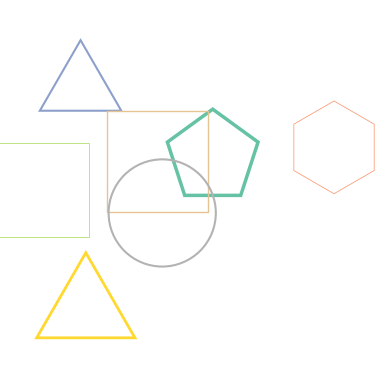[{"shape": "pentagon", "thickness": 2.5, "radius": 0.62, "center": [0.552, 0.593]}, {"shape": "hexagon", "thickness": 0.5, "radius": 0.6, "center": [0.868, 0.617]}, {"shape": "triangle", "thickness": 1.5, "radius": 0.61, "center": [0.209, 0.773]}, {"shape": "square", "thickness": 0.5, "radius": 0.61, "center": [0.11, 0.507]}, {"shape": "triangle", "thickness": 2, "radius": 0.74, "center": [0.223, 0.196]}, {"shape": "square", "thickness": 1, "radius": 0.66, "center": [0.409, 0.58]}, {"shape": "circle", "thickness": 1.5, "radius": 0.7, "center": [0.421, 0.447]}]